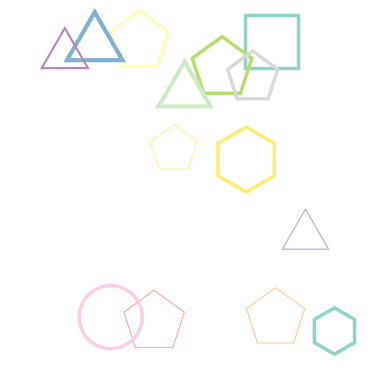[{"shape": "square", "thickness": 2.5, "radius": 0.34, "center": [0.705, 0.891]}, {"shape": "hexagon", "thickness": 2.5, "radius": 0.3, "center": [0.869, 0.14]}, {"shape": "pentagon", "thickness": 2, "radius": 0.4, "center": [0.362, 0.893]}, {"shape": "triangle", "thickness": 1, "radius": 0.35, "center": [0.793, 0.387]}, {"shape": "pentagon", "thickness": 0.5, "radius": 0.41, "center": [0.4, 0.164]}, {"shape": "triangle", "thickness": 3, "radius": 0.42, "center": [0.246, 0.885]}, {"shape": "pentagon", "thickness": 0.5, "radius": 0.4, "center": [0.716, 0.173]}, {"shape": "pentagon", "thickness": 2.5, "radius": 0.41, "center": [0.577, 0.823]}, {"shape": "circle", "thickness": 2.5, "radius": 0.41, "center": [0.287, 0.176]}, {"shape": "pentagon", "thickness": 2.5, "radius": 0.34, "center": [0.656, 0.799]}, {"shape": "triangle", "thickness": 1.5, "radius": 0.35, "center": [0.168, 0.858]}, {"shape": "triangle", "thickness": 3, "radius": 0.39, "center": [0.479, 0.763]}, {"shape": "hexagon", "thickness": 2.5, "radius": 0.42, "center": [0.639, 0.585]}, {"shape": "pentagon", "thickness": 0.5, "radius": 0.32, "center": [0.451, 0.612]}]